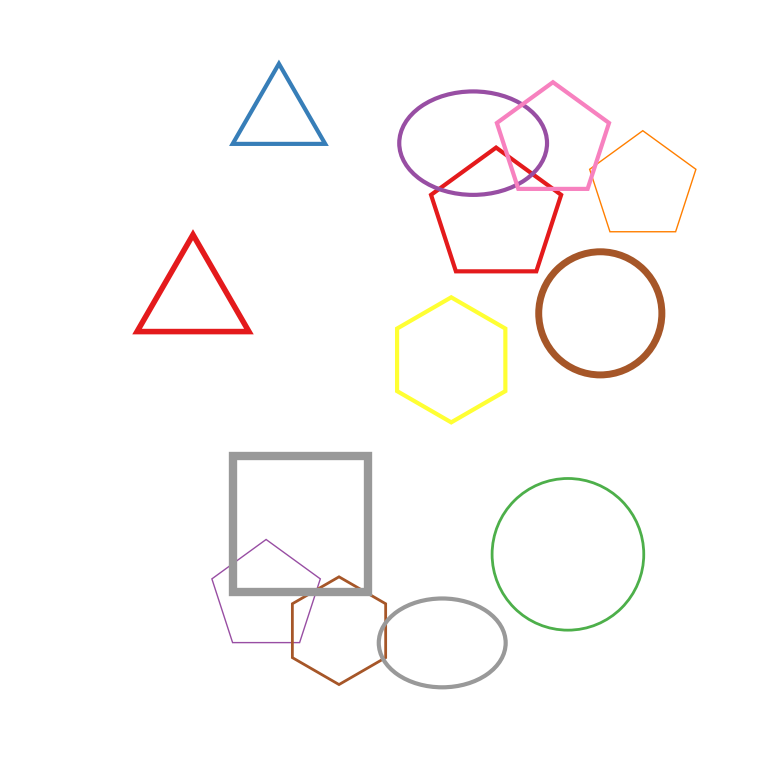[{"shape": "pentagon", "thickness": 1.5, "radius": 0.44, "center": [0.644, 0.719]}, {"shape": "triangle", "thickness": 2, "radius": 0.42, "center": [0.251, 0.611]}, {"shape": "triangle", "thickness": 1.5, "radius": 0.35, "center": [0.362, 0.848]}, {"shape": "circle", "thickness": 1, "radius": 0.49, "center": [0.738, 0.28]}, {"shape": "pentagon", "thickness": 0.5, "radius": 0.37, "center": [0.346, 0.225]}, {"shape": "oval", "thickness": 1.5, "radius": 0.48, "center": [0.614, 0.814]}, {"shape": "pentagon", "thickness": 0.5, "radius": 0.36, "center": [0.835, 0.758]}, {"shape": "hexagon", "thickness": 1.5, "radius": 0.41, "center": [0.586, 0.533]}, {"shape": "circle", "thickness": 2.5, "radius": 0.4, "center": [0.78, 0.593]}, {"shape": "hexagon", "thickness": 1, "radius": 0.35, "center": [0.44, 0.181]}, {"shape": "pentagon", "thickness": 1.5, "radius": 0.38, "center": [0.718, 0.817]}, {"shape": "oval", "thickness": 1.5, "radius": 0.41, "center": [0.574, 0.165]}, {"shape": "square", "thickness": 3, "radius": 0.44, "center": [0.39, 0.32]}]